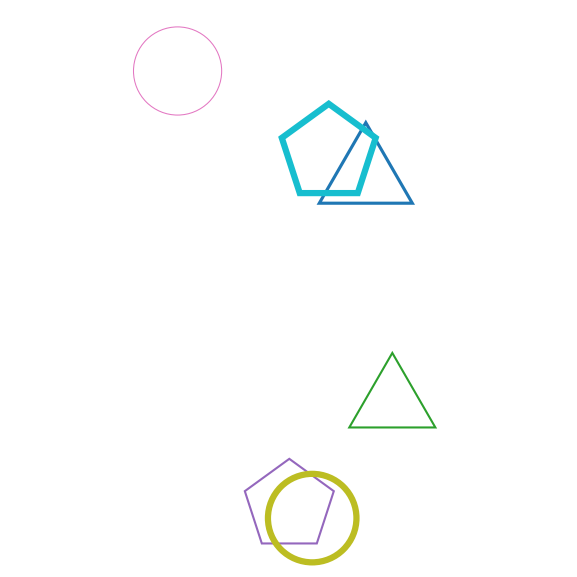[{"shape": "triangle", "thickness": 1.5, "radius": 0.46, "center": [0.633, 0.694]}, {"shape": "triangle", "thickness": 1, "radius": 0.43, "center": [0.679, 0.302]}, {"shape": "pentagon", "thickness": 1, "radius": 0.4, "center": [0.501, 0.124]}, {"shape": "circle", "thickness": 0.5, "radius": 0.38, "center": [0.307, 0.876]}, {"shape": "circle", "thickness": 3, "radius": 0.38, "center": [0.541, 0.102]}, {"shape": "pentagon", "thickness": 3, "radius": 0.43, "center": [0.569, 0.734]}]